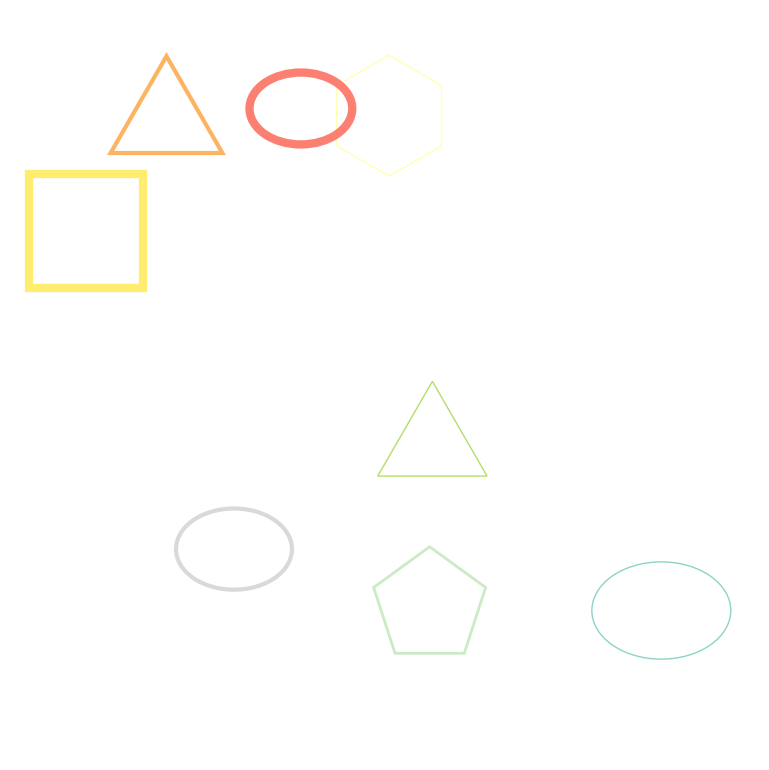[{"shape": "oval", "thickness": 0.5, "radius": 0.45, "center": [0.859, 0.207]}, {"shape": "hexagon", "thickness": 0.5, "radius": 0.39, "center": [0.505, 0.85]}, {"shape": "oval", "thickness": 3, "radius": 0.33, "center": [0.391, 0.859]}, {"shape": "triangle", "thickness": 1.5, "radius": 0.42, "center": [0.216, 0.843]}, {"shape": "triangle", "thickness": 0.5, "radius": 0.41, "center": [0.562, 0.423]}, {"shape": "oval", "thickness": 1.5, "radius": 0.38, "center": [0.304, 0.287]}, {"shape": "pentagon", "thickness": 1, "radius": 0.38, "center": [0.558, 0.213]}, {"shape": "square", "thickness": 3, "radius": 0.37, "center": [0.112, 0.7]}]